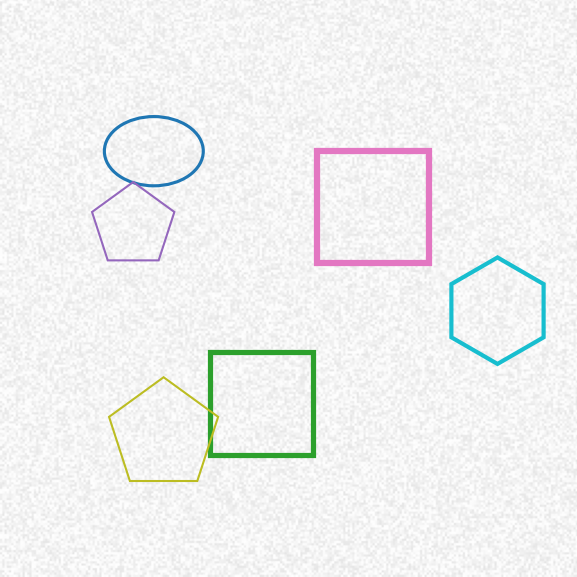[{"shape": "oval", "thickness": 1.5, "radius": 0.43, "center": [0.266, 0.737]}, {"shape": "square", "thickness": 2.5, "radius": 0.45, "center": [0.453, 0.301]}, {"shape": "pentagon", "thickness": 1, "radius": 0.37, "center": [0.231, 0.609]}, {"shape": "square", "thickness": 3, "radius": 0.49, "center": [0.646, 0.64]}, {"shape": "pentagon", "thickness": 1, "radius": 0.5, "center": [0.283, 0.247]}, {"shape": "hexagon", "thickness": 2, "radius": 0.46, "center": [0.861, 0.461]}]